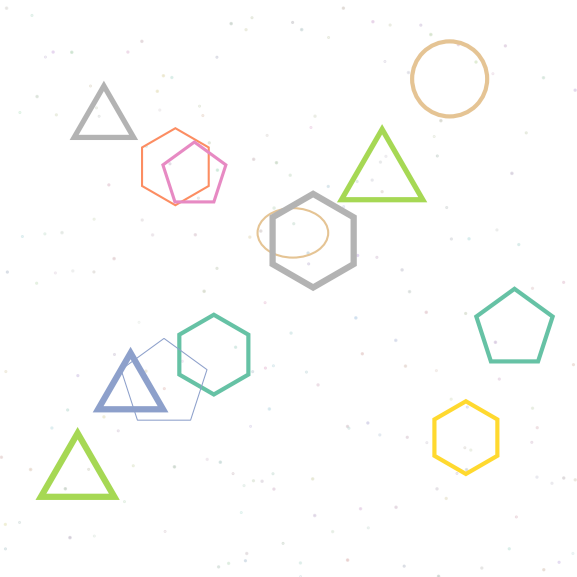[{"shape": "hexagon", "thickness": 2, "radius": 0.35, "center": [0.37, 0.385]}, {"shape": "pentagon", "thickness": 2, "radius": 0.35, "center": [0.891, 0.43]}, {"shape": "hexagon", "thickness": 1, "radius": 0.33, "center": [0.304, 0.71]}, {"shape": "pentagon", "thickness": 0.5, "radius": 0.39, "center": [0.284, 0.335]}, {"shape": "triangle", "thickness": 3, "radius": 0.32, "center": [0.226, 0.323]}, {"shape": "pentagon", "thickness": 1.5, "radius": 0.29, "center": [0.337, 0.696]}, {"shape": "triangle", "thickness": 3, "radius": 0.37, "center": [0.134, 0.176]}, {"shape": "triangle", "thickness": 2.5, "radius": 0.41, "center": [0.662, 0.694]}, {"shape": "hexagon", "thickness": 2, "radius": 0.31, "center": [0.807, 0.241]}, {"shape": "circle", "thickness": 2, "radius": 0.32, "center": [0.779, 0.863]}, {"shape": "oval", "thickness": 1, "radius": 0.31, "center": [0.507, 0.596]}, {"shape": "hexagon", "thickness": 3, "radius": 0.41, "center": [0.542, 0.582]}, {"shape": "triangle", "thickness": 2.5, "radius": 0.3, "center": [0.18, 0.791]}]